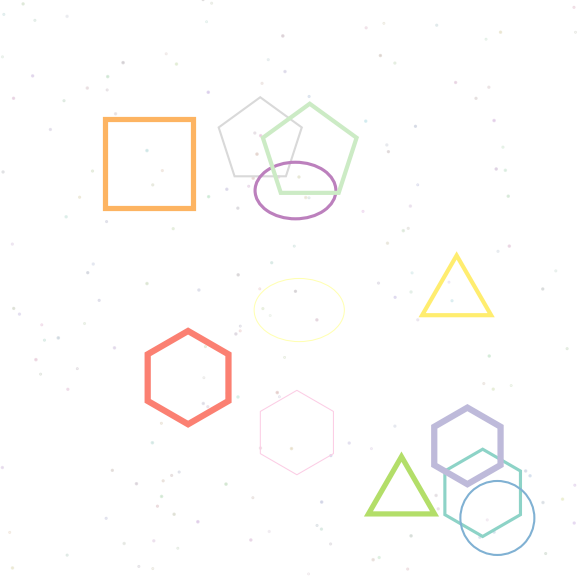[{"shape": "hexagon", "thickness": 1.5, "radius": 0.38, "center": [0.836, 0.146]}, {"shape": "oval", "thickness": 0.5, "radius": 0.39, "center": [0.518, 0.462]}, {"shape": "hexagon", "thickness": 3, "radius": 0.33, "center": [0.809, 0.227]}, {"shape": "hexagon", "thickness": 3, "radius": 0.4, "center": [0.326, 0.345]}, {"shape": "circle", "thickness": 1, "radius": 0.32, "center": [0.861, 0.102]}, {"shape": "square", "thickness": 2.5, "radius": 0.38, "center": [0.258, 0.716]}, {"shape": "triangle", "thickness": 2.5, "radius": 0.33, "center": [0.695, 0.142]}, {"shape": "hexagon", "thickness": 0.5, "radius": 0.37, "center": [0.514, 0.25]}, {"shape": "pentagon", "thickness": 1, "radius": 0.38, "center": [0.451, 0.755]}, {"shape": "oval", "thickness": 1.5, "radius": 0.35, "center": [0.512, 0.669]}, {"shape": "pentagon", "thickness": 2, "radius": 0.43, "center": [0.536, 0.734]}, {"shape": "triangle", "thickness": 2, "radius": 0.34, "center": [0.791, 0.488]}]